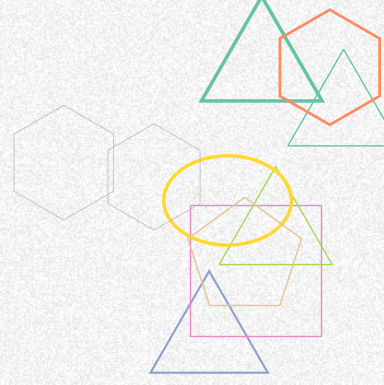[{"shape": "triangle", "thickness": 2.5, "radius": 0.9, "center": [0.68, 0.828]}, {"shape": "triangle", "thickness": 1, "radius": 0.84, "center": [0.892, 0.705]}, {"shape": "hexagon", "thickness": 2, "radius": 0.75, "center": [0.857, 0.825]}, {"shape": "triangle", "thickness": 1.5, "radius": 0.88, "center": [0.543, 0.12]}, {"shape": "square", "thickness": 1, "radius": 0.85, "center": [0.664, 0.298]}, {"shape": "triangle", "thickness": 1, "radius": 0.85, "center": [0.716, 0.398]}, {"shape": "oval", "thickness": 2.5, "radius": 0.83, "center": [0.591, 0.479]}, {"shape": "pentagon", "thickness": 1, "radius": 0.78, "center": [0.636, 0.332]}, {"shape": "hexagon", "thickness": 0.5, "radius": 0.74, "center": [0.166, 0.578]}, {"shape": "hexagon", "thickness": 0.5, "radius": 0.69, "center": [0.4, 0.54]}]